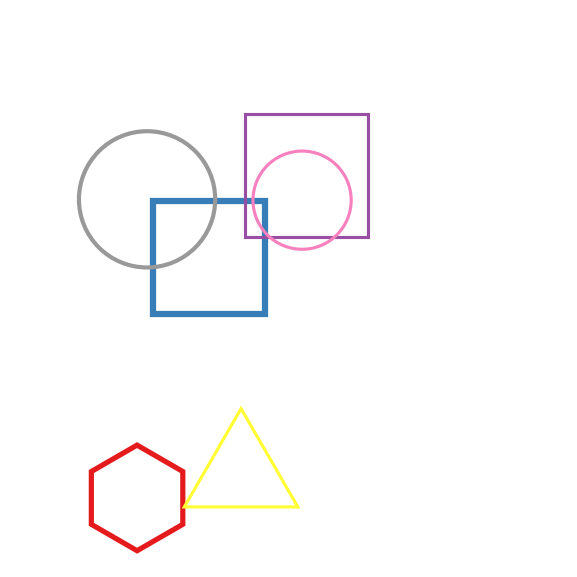[{"shape": "hexagon", "thickness": 2.5, "radius": 0.46, "center": [0.237, 0.137]}, {"shape": "square", "thickness": 3, "radius": 0.49, "center": [0.361, 0.553]}, {"shape": "square", "thickness": 1.5, "radius": 0.53, "center": [0.53, 0.696]}, {"shape": "triangle", "thickness": 1.5, "radius": 0.57, "center": [0.417, 0.178]}, {"shape": "circle", "thickness": 1.5, "radius": 0.43, "center": [0.523, 0.653]}, {"shape": "circle", "thickness": 2, "radius": 0.59, "center": [0.255, 0.654]}]